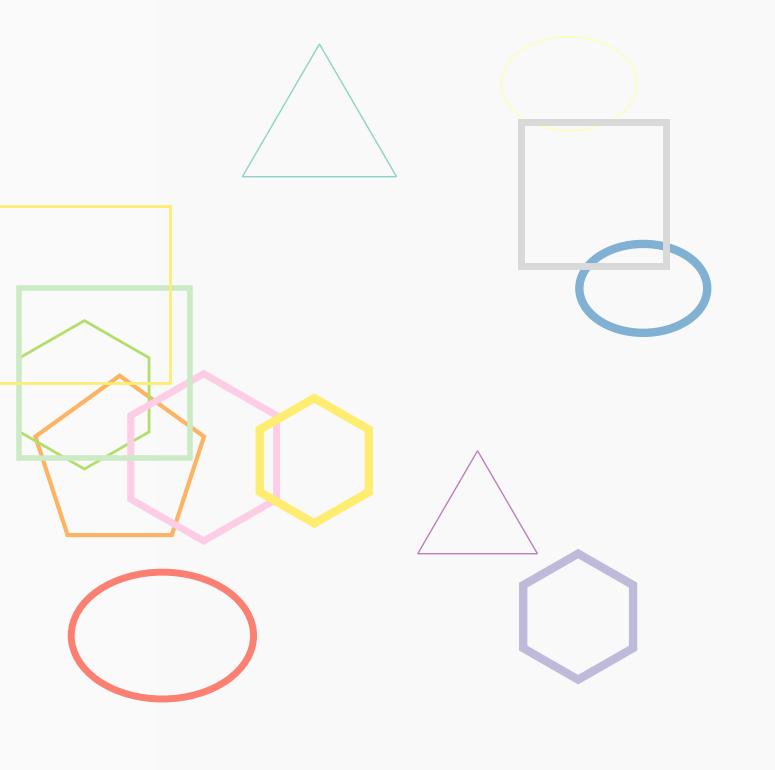[{"shape": "triangle", "thickness": 0.5, "radius": 0.57, "center": [0.412, 0.828]}, {"shape": "oval", "thickness": 0.5, "radius": 0.44, "center": [0.734, 0.891]}, {"shape": "hexagon", "thickness": 3, "radius": 0.41, "center": [0.746, 0.199]}, {"shape": "oval", "thickness": 2.5, "radius": 0.59, "center": [0.21, 0.175]}, {"shape": "oval", "thickness": 3, "radius": 0.41, "center": [0.83, 0.625]}, {"shape": "pentagon", "thickness": 1.5, "radius": 0.57, "center": [0.154, 0.398]}, {"shape": "hexagon", "thickness": 1, "radius": 0.48, "center": [0.109, 0.487]}, {"shape": "hexagon", "thickness": 2.5, "radius": 0.54, "center": [0.263, 0.406]}, {"shape": "square", "thickness": 2.5, "radius": 0.47, "center": [0.766, 0.748]}, {"shape": "triangle", "thickness": 0.5, "radius": 0.45, "center": [0.616, 0.325]}, {"shape": "square", "thickness": 2, "radius": 0.55, "center": [0.135, 0.516]}, {"shape": "square", "thickness": 1, "radius": 0.58, "center": [0.104, 0.617]}, {"shape": "hexagon", "thickness": 3, "radius": 0.41, "center": [0.405, 0.402]}]